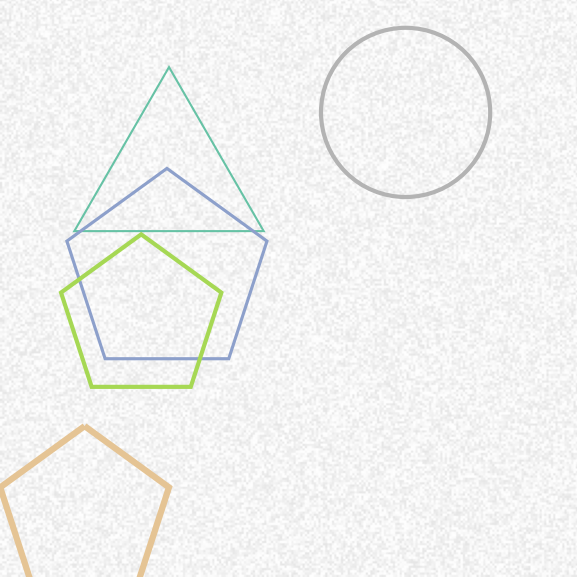[{"shape": "triangle", "thickness": 1, "radius": 0.95, "center": [0.293, 0.694]}, {"shape": "pentagon", "thickness": 1.5, "radius": 0.91, "center": [0.289, 0.525]}, {"shape": "pentagon", "thickness": 2, "radius": 0.73, "center": [0.245, 0.447]}, {"shape": "pentagon", "thickness": 3, "radius": 0.77, "center": [0.146, 0.108]}, {"shape": "circle", "thickness": 2, "radius": 0.73, "center": [0.702, 0.804]}]